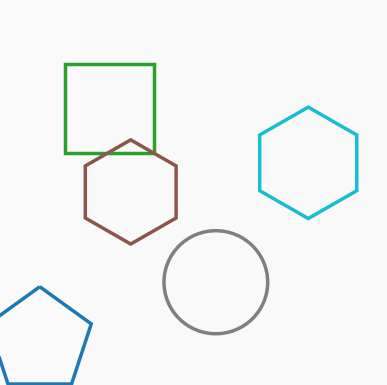[{"shape": "pentagon", "thickness": 2.5, "radius": 0.7, "center": [0.103, 0.116]}, {"shape": "square", "thickness": 2.5, "radius": 0.57, "center": [0.282, 0.718]}, {"shape": "hexagon", "thickness": 2.5, "radius": 0.68, "center": [0.337, 0.501]}, {"shape": "circle", "thickness": 2.5, "radius": 0.67, "center": [0.557, 0.267]}, {"shape": "hexagon", "thickness": 2.5, "radius": 0.72, "center": [0.795, 0.577]}]